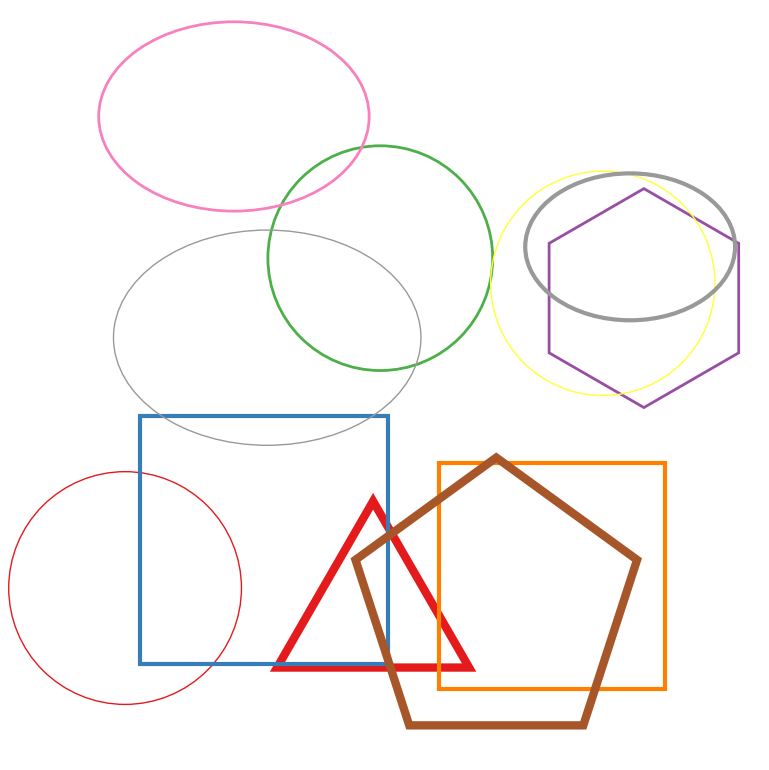[{"shape": "triangle", "thickness": 3, "radius": 0.72, "center": [0.485, 0.205]}, {"shape": "circle", "thickness": 0.5, "radius": 0.76, "center": [0.162, 0.236]}, {"shape": "square", "thickness": 1.5, "radius": 0.8, "center": [0.343, 0.299]}, {"shape": "circle", "thickness": 1, "radius": 0.73, "center": [0.494, 0.665]}, {"shape": "hexagon", "thickness": 1, "radius": 0.71, "center": [0.836, 0.613]}, {"shape": "square", "thickness": 1.5, "radius": 0.74, "center": [0.717, 0.252]}, {"shape": "circle", "thickness": 0.5, "radius": 0.73, "center": [0.783, 0.632]}, {"shape": "pentagon", "thickness": 3, "radius": 0.96, "center": [0.645, 0.214]}, {"shape": "oval", "thickness": 1, "radius": 0.88, "center": [0.304, 0.849]}, {"shape": "oval", "thickness": 0.5, "radius": 1.0, "center": [0.347, 0.561]}, {"shape": "oval", "thickness": 1.5, "radius": 0.68, "center": [0.818, 0.679]}]